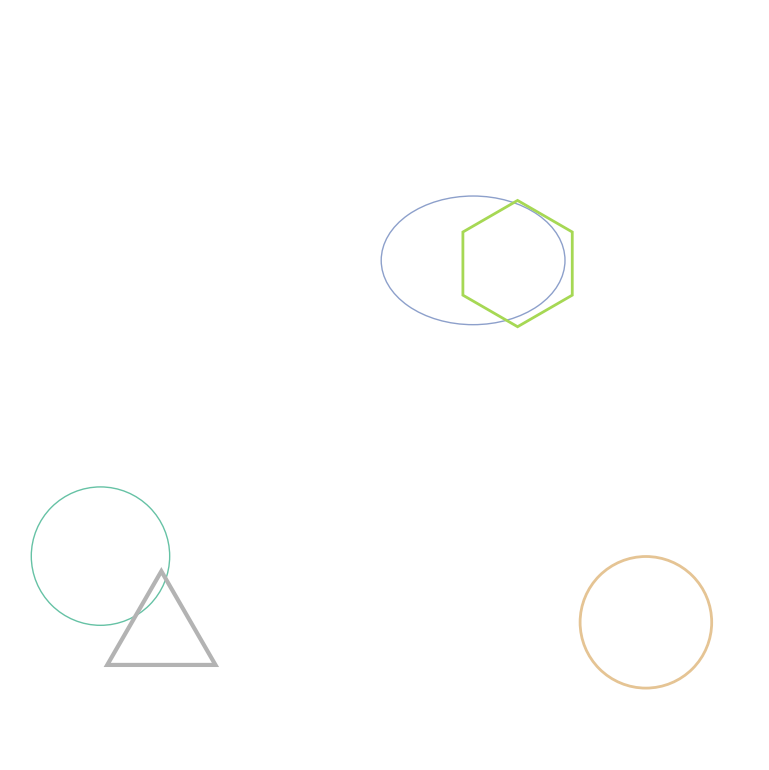[{"shape": "circle", "thickness": 0.5, "radius": 0.45, "center": [0.13, 0.278]}, {"shape": "oval", "thickness": 0.5, "radius": 0.6, "center": [0.614, 0.662]}, {"shape": "hexagon", "thickness": 1, "radius": 0.41, "center": [0.672, 0.658]}, {"shape": "circle", "thickness": 1, "radius": 0.43, "center": [0.839, 0.192]}, {"shape": "triangle", "thickness": 1.5, "radius": 0.41, "center": [0.21, 0.177]}]